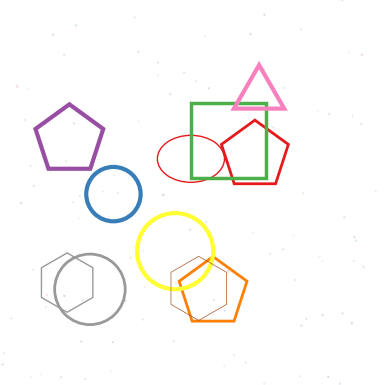[{"shape": "oval", "thickness": 1, "radius": 0.44, "center": [0.496, 0.587]}, {"shape": "pentagon", "thickness": 2, "radius": 0.46, "center": [0.662, 0.597]}, {"shape": "circle", "thickness": 3, "radius": 0.35, "center": [0.295, 0.496]}, {"shape": "square", "thickness": 2.5, "radius": 0.49, "center": [0.594, 0.635]}, {"shape": "pentagon", "thickness": 3, "radius": 0.46, "center": [0.18, 0.637]}, {"shape": "pentagon", "thickness": 2, "radius": 0.46, "center": [0.553, 0.241]}, {"shape": "circle", "thickness": 3, "radius": 0.49, "center": [0.455, 0.348]}, {"shape": "hexagon", "thickness": 0.5, "radius": 0.42, "center": [0.516, 0.251]}, {"shape": "triangle", "thickness": 3, "radius": 0.38, "center": [0.673, 0.756]}, {"shape": "hexagon", "thickness": 1, "radius": 0.39, "center": [0.174, 0.266]}, {"shape": "circle", "thickness": 2, "radius": 0.46, "center": [0.234, 0.248]}]